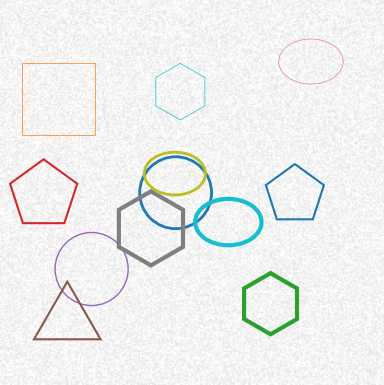[{"shape": "circle", "thickness": 2, "radius": 0.47, "center": [0.456, 0.499]}, {"shape": "pentagon", "thickness": 1.5, "radius": 0.4, "center": [0.766, 0.495]}, {"shape": "square", "thickness": 0.5, "radius": 0.47, "center": [0.152, 0.743]}, {"shape": "hexagon", "thickness": 3, "radius": 0.4, "center": [0.703, 0.211]}, {"shape": "pentagon", "thickness": 1.5, "radius": 0.46, "center": [0.113, 0.495]}, {"shape": "circle", "thickness": 1, "radius": 0.47, "center": [0.238, 0.301]}, {"shape": "triangle", "thickness": 1.5, "radius": 0.5, "center": [0.175, 0.169]}, {"shape": "oval", "thickness": 0.5, "radius": 0.42, "center": [0.808, 0.84]}, {"shape": "hexagon", "thickness": 3, "radius": 0.48, "center": [0.392, 0.407]}, {"shape": "oval", "thickness": 2, "radius": 0.4, "center": [0.454, 0.549]}, {"shape": "oval", "thickness": 3, "radius": 0.43, "center": [0.593, 0.423]}, {"shape": "hexagon", "thickness": 0.5, "radius": 0.37, "center": [0.468, 0.762]}]